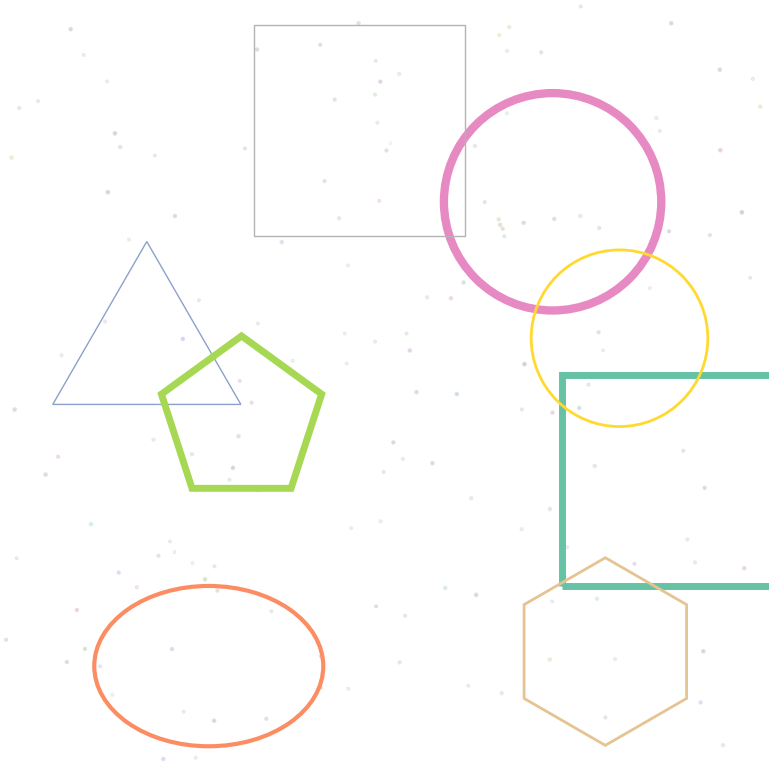[{"shape": "square", "thickness": 2.5, "radius": 0.68, "center": [0.866, 0.376]}, {"shape": "oval", "thickness": 1.5, "radius": 0.74, "center": [0.271, 0.135]}, {"shape": "triangle", "thickness": 0.5, "radius": 0.71, "center": [0.191, 0.545]}, {"shape": "circle", "thickness": 3, "radius": 0.71, "center": [0.718, 0.738]}, {"shape": "pentagon", "thickness": 2.5, "radius": 0.55, "center": [0.314, 0.454]}, {"shape": "circle", "thickness": 1, "radius": 0.57, "center": [0.805, 0.561]}, {"shape": "hexagon", "thickness": 1, "radius": 0.61, "center": [0.786, 0.154]}, {"shape": "square", "thickness": 0.5, "radius": 0.68, "center": [0.467, 0.83]}]